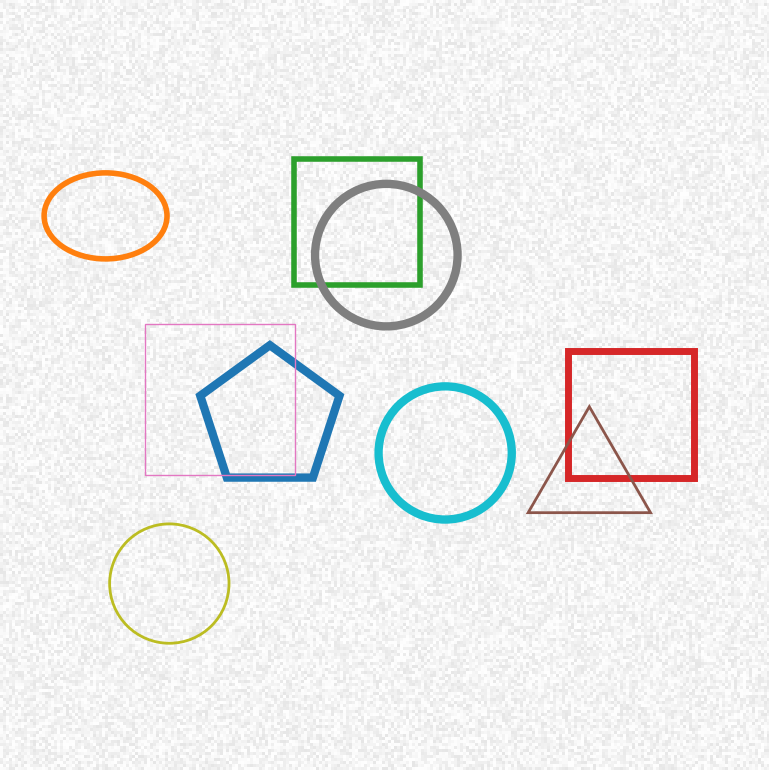[{"shape": "pentagon", "thickness": 3, "radius": 0.48, "center": [0.35, 0.457]}, {"shape": "oval", "thickness": 2, "radius": 0.4, "center": [0.137, 0.72]}, {"shape": "square", "thickness": 2, "radius": 0.41, "center": [0.463, 0.712]}, {"shape": "square", "thickness": 2.5, "radius": 0.41, "center": [0.82, 0.462]}, {"shape": "triangle", "thickness": 1, "radius": 0.46, "center": [0.765, 0.38]}, {"shape": "square", "thickness": 0.5, "radius": 0.49, "center": [0.286, 0.481]}, {"shape": "circle", "thickness": 3, "radius": 0.46, "center": [0.502, 0.669]}, {"shape": "circle", "thickness": 1, "radius": 0.39, "center": [0.22, 0.242]}, {"shape": "circle", "thickness": 3, "radius": 0.43, "center": [0.578, 0.412]}]